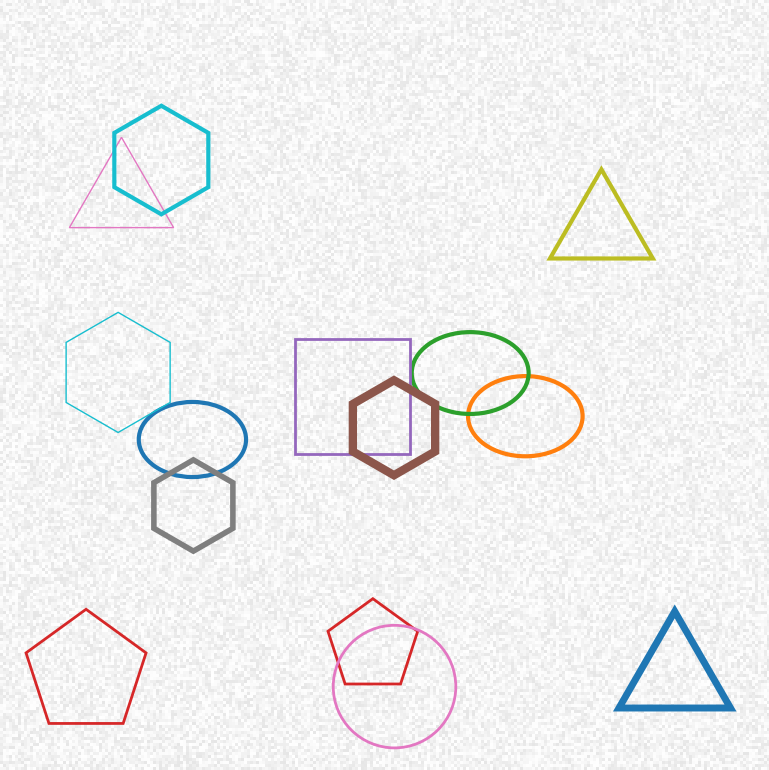[{"shape": "triangle", "thickness": 2.5, "radius": 0.42, "center": [0.876, 0.122]}, {"shape": "oval", "thickness": 1.5, "radius": 0.35, "center": [0.25, 0.429]}, {"shape": "oval", "thickness": 1.5, "radius": 0.37, "center": [0.682, 0.459]}, {"shape": "oval", "thickness": 1.5, "radius": 0.38, "center": [0.611, 0.516]}, {"shape": "pentagon", "thickness": 1, "radius": 0.31, "center": [0.484, 0.161]}, {"shape": "pentagon", "thickness": 1, "radius": 0.41, "center": [0.112, 0.127]}, {"shape": "square", "thickness": 1, "radius": 0.37, "center": [0.458, 0.485]}, {"shape": "hexagon", "thickness": 3, "radius": 0.31, "center": [0.512, 0.445]}, {"shape": "circle", "thickness": 1, "radius": 0.4, "center": [0.512, 0.108]}, {"shape": "triangle", "thickness": 0.5, "radius": 0.39, "center": [0.158, 0.743]}, {"shape": "hexagon", "thickness": 2, "radius": 0.3, "center": [0.251, 0.343]}, {"shape": "triangle", "thickness": 1.5, "radius": 0.39, "center": [0.781, 0.703]}, {"shape": "hexagon", "thickness": 1.5, "radius": 0.35, "center": [0.21, 0.792]}, {"shape": "hexagon", "thickness": 0.5, "radius": 0.39, "center": [0.153, 0.516]}]